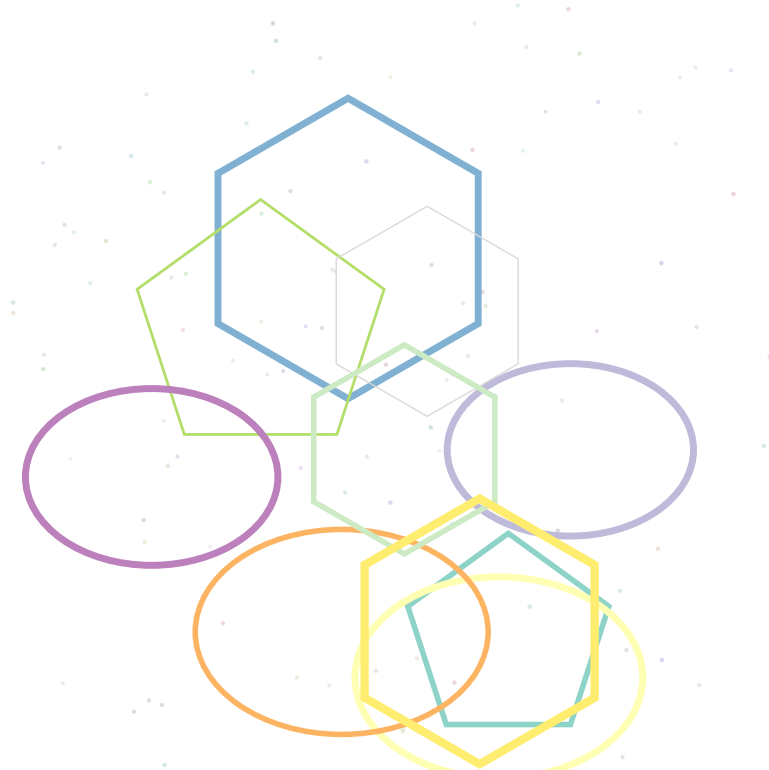[{"shape": "pentagon", "thickness": 2, "radius": 0.69, "center": [0.66, 0.17]}, {"shape": "oval", "thickness": 2.5, "radius": 0.93, "center": [0.648, 0.12]}, {"shape": "oval", "thickness": 2.5, "radius": 0.8, "center": [0.741, 0.416]}, {"shape": "hexagon", "thickness": 2.5, "radius": 0.98, "center": [0.452, 0.677]}, {"shape": "oval", "thickness": 2, "radius": 0.95, "center": [0.444, 0.179]}, {"shape": "pentagon", "thickness": 1, "radius": 0.84, "center": [0.338, 0.572]}, {"shape": "hexagon", "thickness": 0.5, "radius": 0.68, "center": [0.555, 0.596]}, {"shape": "oval", "thickness": 2.5, "radius": 0.82, "center": [0.197, 0.381]}, {"shape": "hexagon", "thickness": 2, "radius": 0.68, "center": [0.525, 0.416]}, {"shape": "hexagon", "thickness": 3, "radius": 0.86, "center": [0.623, 0.18]}]